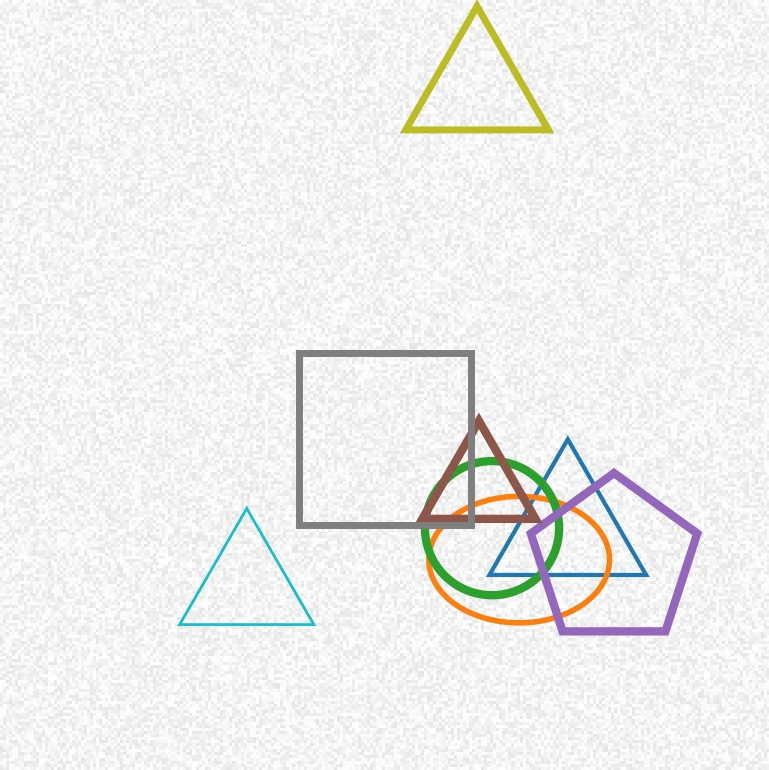[{"shape": "triangle", "thickness": 1.5, "radius": 0.59, "center": [0.737, 0.312]}, {"shape": "oval", "thickness": 2, "radius": 0.59, "center": [0.674, 0.273]}, {"shape": "circle", "thickness": 3, "radius": 0.44, "center": [0.639, 0.314]}, {"shape": "pentagon", "thickness": 3, "radius": 0.57, "center": [0.797, 0.272]}, {"shape": "triangle", "thickness": 3, "radius": 0.42, "center": [0.622, 0.369]}, {"shape": "square", "thickness": 2.5, "radius": 0.56, "center": [0.5, 0.43]}, {"shape": "triangle", "thickness": 2.5, "radius": 0.54, "center": [0.62, 0.885]}, {"shape": "triangle", "thickness": 1, "radius": 0.5, "center": [0.32, 0.239]}]